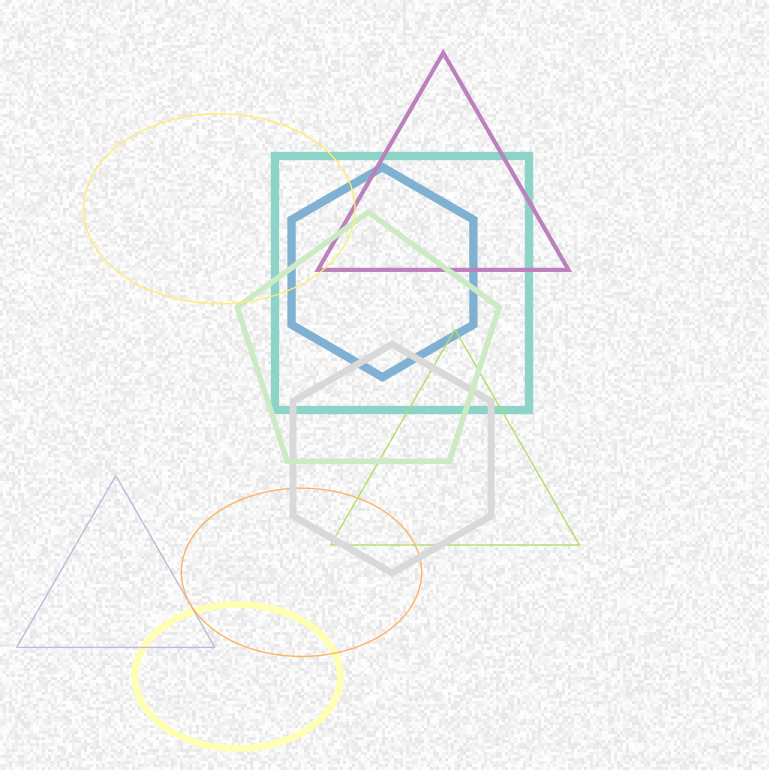[{"shape": "square", "thickness": 3, "radius": 0.82, "center": [0.522, 0.632]}, {"shape": "oval", "thickness": 2.5, "radius": 0.67, "center": [0.308, 0.122]}, {"shape": "triangle", "thickness": 0.5, "radius": 0.74, "center": [0.15, 0.234]}, {"shape": "hexagon", "thickness": 3, "radius": 0.68, "center": [0.497, 0.647]}, {"shape": "oval", "thickness": 0.5, "radius": 0.78, "center": [0.392, 0.257]}, {"shape": "triangle", "thickness": 0.5, "radius": 0.93, "center": [0.591, 0.385]}, {"shape": "hexagon", "thickness": 2.5, "radius": 0.74, "center": [0.509, 0.404]}, {"shape": "triangle", "thickness": 1.5, "radius": 0.94, "center": [0.576, 0.743]}, {"shape": "pentagon", "thickness": 2, "radius": 0.89, "center": [0.478, 0.546]}, {"shape": "oval", "thickness": 0.5, "radius": 0.88, "center": [0.285, 0.729]}]